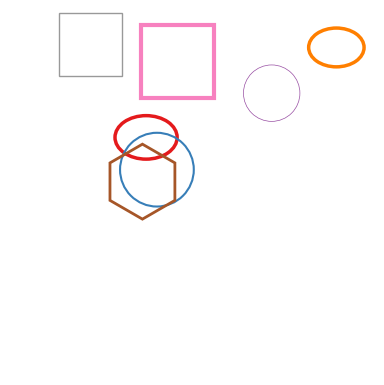[{"shape": "oval", "thickness": 2.5, "radius": 0.4, "center": [0.379, 0.643]}, {"shape": "circle", "thickness": 1.5, "radius": 0.48, "center": [0.408, 0.559]}, {"shape": "circle", "thickness": 0.5, "radius": 0.37, "center": [0.706, 0.758]}, {"shape": "oval", "thickness": 2.5, "radius": 0.36, "center": [0.874, 0.877]}, {"shape": "hexagon", "thickness": 2, "radius": 0.49, "center": [0.37, 0.528]}, {"shape": "square", "thickness": 3, "radius": 0.48, "center": [0.462, 0.841]}, {"shape": "square", "thickness": 1, "radius": 0.41, "center": [0.235, 0.885]}]